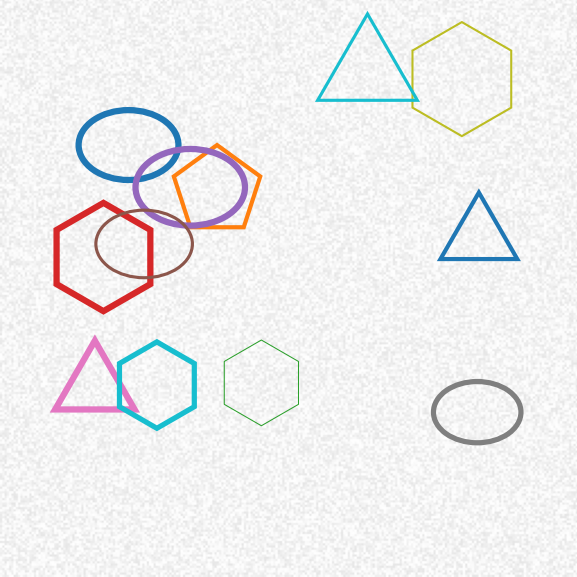[{"shape": "triangle", "thickness": 2, "radius": 0.38, "center": [0.829, 0.589]}, {"shape": "oval", "thickness": 3, "radius": 0.43, "center": [0.223, 0.748]}, {"shape": "pentagon", "thickness": 2, "radius": 0.39, "center": [0.376, 0.669]}, {"shape": "hexagon", "thickness": 0.5, "radius": 0.37, "center": [0.453, 0.336]}, {"shape": "hexagon", "thickness": 3, "radius": 0.47, "center": [0.179, 0.554]}, {"shape": "oval", "thickness": 3, "radius": 0.47, "center": [0.329, 0.675]}, {"shape": "oval", "thickness": 1.5, "radius": 0.42, "center": [0.25, 0.577]}, {"shape": "triangle", "thickness": 3, "radius": 0.4, "center": [0.164, 0.33]}, {"shape": "oval", "thickness": 2.5, "radius": 0.38, "center": [0.826, 0.285]}, {"shape": "hexagon", "thickness": 1, "radius": 0.49, "center": [0.8, 0.862]}, {"shape": "hexagon", "thickness": 2.5, "radius": 0.37, "center": [0.272, 0.332]}, {"shape": "triangle", "thickness": 1.5, "radius": 0.5, "center": [0.636, 0.875]}]